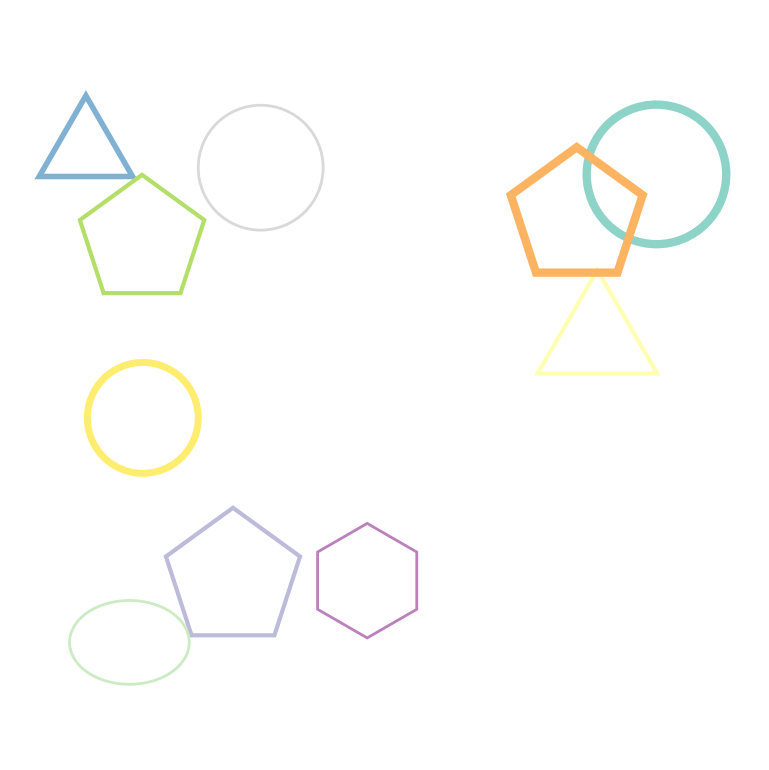[{"shape": "circle", "thickness": 3, "radius": 0.45, "center": [0.853, 0.774]}, {"shape": "triangle", "thickness": 1.5, "radius": 0.45, "center": [0.776, 0.56]}, {"shape": "pentagon", "thickness": 1.5, "radius": 0.46, "center": [0.303, 0.249]}, {"shape": "triangle", "thickness": 2, "radius": 0.35, "center": [0.112, 0.806]}, {"shape": "pentagon", "thickness": 3, "radius": 0.45, "center": [0.749, 0.719]}, {"shape": "pentagon", "thickness": 1.5, "radius": 0.42, "center": [0.184, 0.688]}, {"shape": "circle", "thickness": 1, "radius": 0.41, "center": [0.339, 0.782]}, {"shape": "hexagon", "thickness": 1, "radius": 0.37, "center": [0.477, 0.246]}, {"shape": "oval", "thickness": 1, "radius": 0.39, "center": [0.168, 0.166]}, {"shape": "circle", "thickness": 2.5, "radius": 0.36, "center": [0.185, 0.457]}]